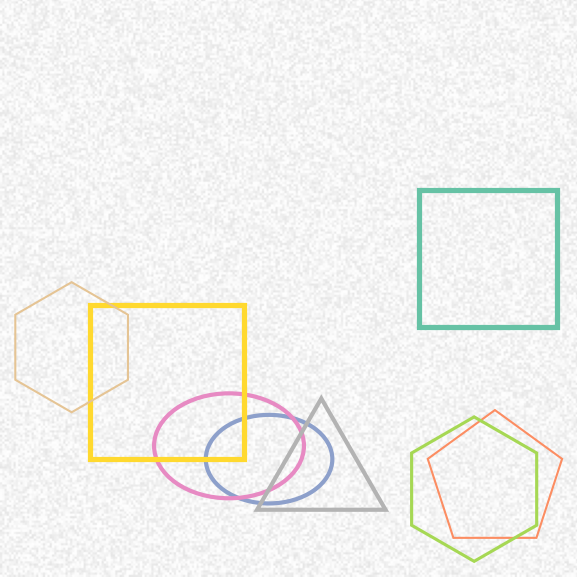[{"shape": "square", "thickness": 2.5, "radius": 0.6, "center": [0.845, 0.551]}, {"shape": "pentagon", "thickness": 1, "radius": 0.61, "center": [0.857, 0.167]}, {"shape": "oval", "thickness": 2, "radius": 0.55, "center": [0.466, 0.204]}, {"shape": "oval", "thickness": 2, "radius": 0.65, "center": [0.397, 0.227]}, {"shape": "hexagon", "thickness": 1.5, "radius": 0.63, "center": [0.821, 0.152]}, {"shape": "square", "thickness": 2.5, "radius": 0.67, "center": [0.289, 0.338]}, {"shape": "hexagon", "thickness": 1, "radius": 0.56, "center": [0.124, 0.398]}, {"shape": "triangle", "thickness": 2, "radius": 0.64, "center": [0.556, 0.181]}]